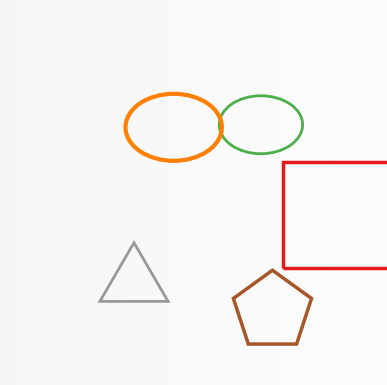[{"shape": "square", "thickness": 2.5, "radius": 0.69, "center": [0.867, 0.441]}, {"shape": "oval", "thickness": 2, "radius": 0.54, "center": [0.673, 0.676]}, {"shape": "oval", "thickness": 3, "radius": 0.62, "center": [0.448, 0.669]}, {"shape": "pentagon", "thickness": 2.5, "radius": 0.53, "center": [0.703, 0.192]}, {"shape": "triangle", "thickness": 2, "radius": 0.51, "center": [0.346, 0.268]}]